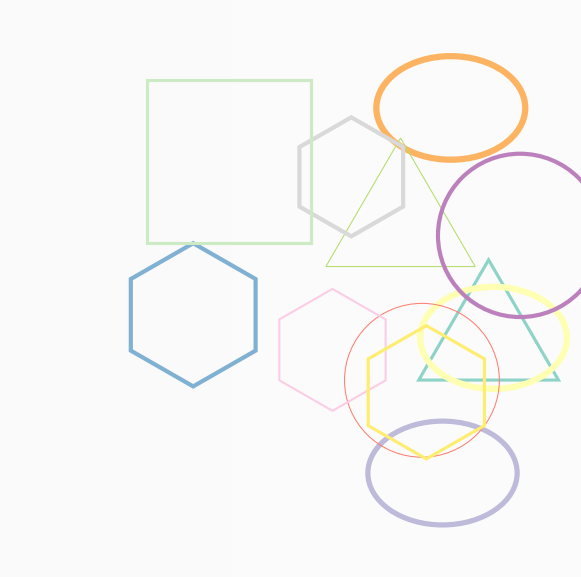[{"shape": "triangle", "thickness": 1.5, "radius": 0.69, "center": [0.841, 0.41]}, {"shape": "oval", "thickness": 3, "radius": 0.63, "center": [0.849, 0.414]}, {"shape": "oval", "thickness": 2.5, "radius": 0.64, "center": [0.761, 0.18]}, {"shape": "circle", "thickness": 0.5, "radius": 0.67, "center": [0.726, 0.341]}, {"shape": "hexagon", "thickness": 2, "radius": 0.62, "center": [0.332, 0.454]}, {"shape": "oval", "thickness": 3, "radius": 0.64, "center": [0.776, 0.812]}, {"shape": "triangle", "thickness": 0.5, "radius": 0.74, "center": [0.689, 0.612]}, {"shape": "hexagon", "thickness": 1, "radius": 0.53, "center": [0.572, 0.393]}, {"shape": "hexagon", "thickness": 2, "radius": 0.52, "center": [0.604, 0.693]}, {"shape": "circle", "thickness": 2, "radius": 0.71, "center": [0.895, 0.592]}, {"shape": "square", "thickness": 1.5, "radius": 0.71, "center": [0.393, 0.719]}, {"shape": "hexagon", "thickness": 1.5, "radius": 0.58, "center": [0.733, 0.32]}]